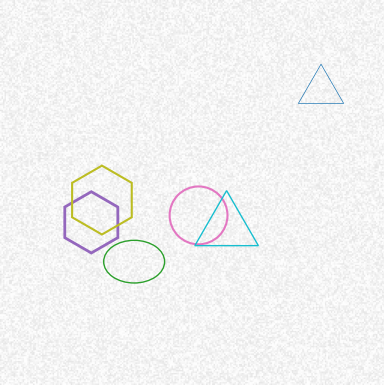[{"shape": "triangle", "thickness": 0.5, "radius": 0.34, "center": [0.834, 0.765]}, {"shape": "oval", "thickness": 1, "radius": 0.4, "center": [0.348, 0.32]}, {"shape": "hexagon", "thickness": 2, "radius": 0.4, "center": [0.237, 0.422]}, {"shape": "circle", "thickness": 1.5, "radius": 0.38, "center": [0.516, 0.441]}, {"shape": "hexagon", "thickness": 1.5, "radius": 0.45, "center": [0.265, 0.48]}, {"shape": "triangle", "thickness": 1, "radius": 0.48, "center": [0.589, 0.41]}]